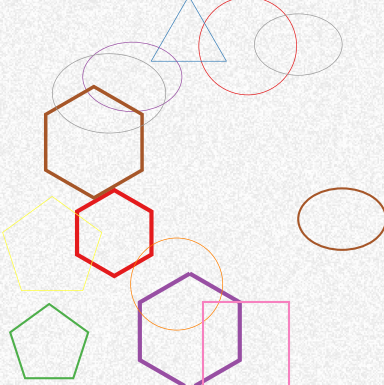[{"shape": "circle", "thickness": 0.5, "radius": 0.63, "center": [0.643, 0.881]}, {"shape": "hexagon", "thickness": 3, "radius": 0.56, "center": [0.297, 0.395]}, {"shape": "triangle", "thickness": 0.5, "radius": 0.56, "center": [0.49, 0.897]}, {"shape": "pentagon", "thickness": 1.5, "radius": 0.53, "center": [0.128, 0.104]}, {"shape": "hexagon", "thickness": 3, "radius": 0.75, "center": [0.493, 0.14]}, {"shape": "oval", "thickness": 0.5, "radius": 0.64, "center": [0.344, 0.8]}, {"shape": "circle", "thickness": 0.5, "radius": 0.6, "center": [0.459, 0.262]}, {"shape": "pentagon", "thickness": 0.5, "radius": 0.68, "center": [0.135, 0.354]}, {"shape": "hexagon", "thickness": 2.5, "radius": 0.72, "center": [0.244, 0.63]}, {"shape": "oval", "thickness": 1.5, "radius": 0.57, "center": [0.889, 0.431]}, {"shape": "square", "thickness": 1.5, "radius": 0.56, "center": [0.638, 0.103]}, {"shape": "oval", "thickness": 0.5, "radius": 0.74, "center": [0.283, 0.757]}, {"shape": "oval", "thickness": 0.5, "radius": 0.57, "center": [0.775, 0.884]}]